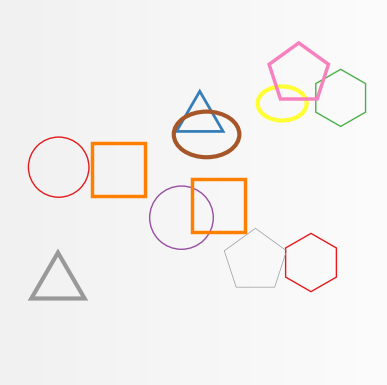[{"shape": "circle", "thickness": 1, "radius": 0.39, "center": [0.151, 0.566]}, {"shape": "hexagon", "thickness": 1, "radius": 0.38, "center": [0.803, 0.318]}, {"shape": "triangle", "thickness": 2, "radius": 0.35, "center": [0.516, 0.693]}, {"shape": "hexagon", "thickness": 1, "radius": 0.37, "center": [0.879, 0.746]}, {"shape": "circle", "thickness": 1, "radius": 0.41, "center": [0.468, 0.435]}, {"shape": "square", "thickness": 2.5, "radius": 0.34, "center": [0.564, 0.467]}, {"shape": "square", "thickness": 2.5, "radius": 0.35, "center": [0.306, 0.559]}, {"shape": "oval", "thickness": 3, "radius": 0.32, "center": [0.728, 0.731]}, {"shape": "oval", "thickness": 3, "radius": 0.42, "center": [0.533, 0.651]}, {"shape": "pentagon", "thickness": 2.5, "radius": 0.4, "center": [0.771, 0.808]}, {"shape": "triangle", "thickness": 3, "radius": 0.4, "center": [0.15, 0.264]}, {"shape": "pentagon", "thickness": 0.5, "radius": 0.42, "center": [0.659, 0.322]}]